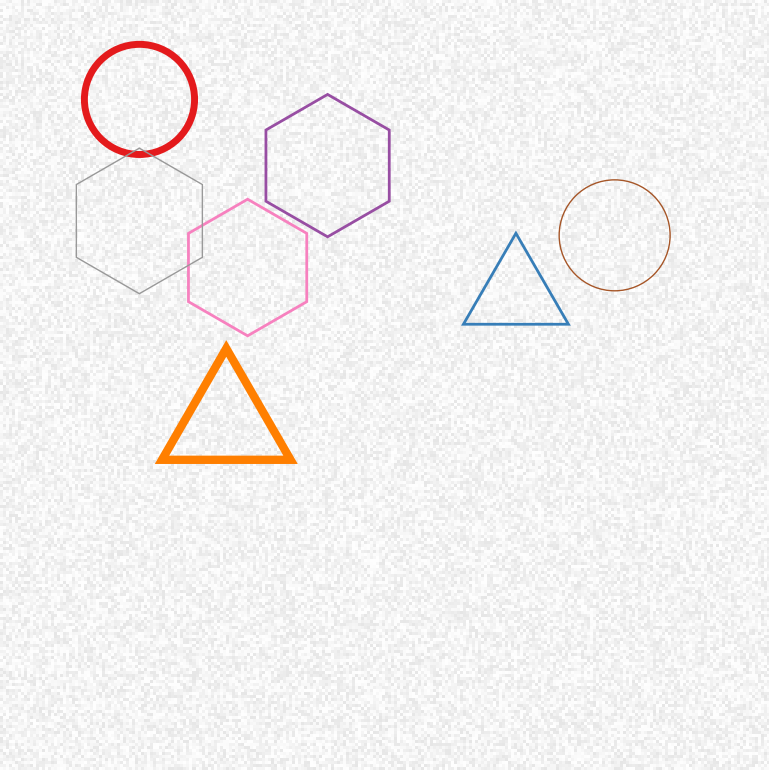[{"shape": "circle", "thickness": 2.5, "radius": 0.36, "center": [0.181, 0.871]}, {"shape": "triangle", "thickness": 1, "radius": 0.39, "center": [0.67, 0.618]}, {"shape": "hexagon", "thickness": 1, "radius": 0.46, "center": [0.425, 0.785]}, {"shape": "triangle", "thickness": 3, "radius": 0.48, "center": [0.294, 0.451]}, {"shape": "circle", "thickness": 0.5, "radius": 0.36, "center": [0.798, 0.694]}, {"shape": "hexagon", "thickness": 1, "radius": 0.44, "center": [0.322, 0.653]}, {"shape": "hexagon", "thickness": 0.5, "radius": 0.47, "center": [0.181, 0.713]}]